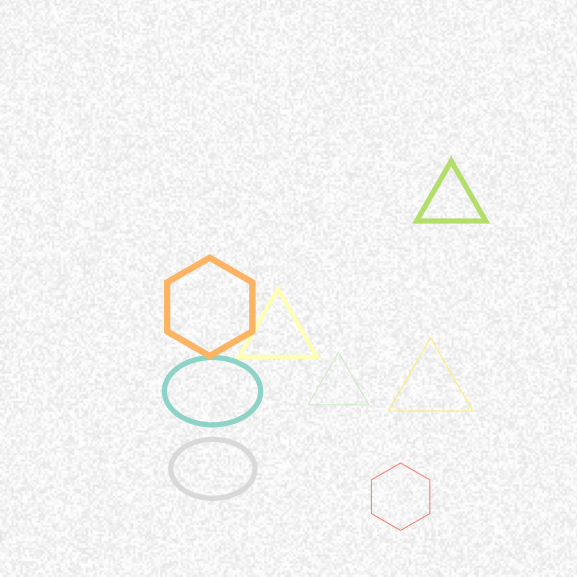[{"shape": "oval", "thickness": 2.5, "radius": 0.42, "center": [0.368, 0.322]}, {"shape": "triangle", "thickness": 2, "radius": 0.39, "center": [0.481, 0.42]}, {"shape": "hexagon", "thickness": 0.5, "radius": 0.29, "center": [0.694, 0.139]}, {"shape": "hexagon", "thickness": 3, "radius": 0.43, "center": [0.363, 0.468]}, {"shape": "triangle", "thickness": 2.5, "radius": 0.35, "center": [0.781, 0.651]}, {"shape": "oval", "thickness": 2.5, "radius": 0.36, "center": [0.369, 0.187]}, {"shape": "triangle", "thickness": 0.5, "radius": 0.3, "center": [0.586, 0.328]}, {"shape": "triangle", "thickness": 0.5, "radius": 0.42, "center": [0.745, 0.33]}]